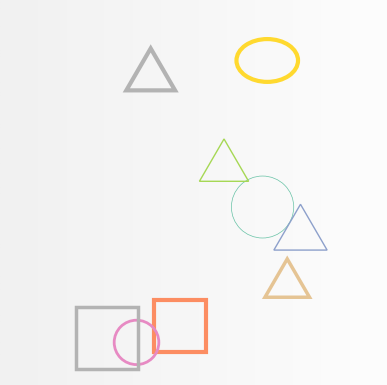[{"shape": "circle", "thickness": 0.5, "radius": 0.4, "center": [0.678, 0.462]}, {"shape": "square", "thickness": 3, "radius": 0.34, "center": [0.464, 0.153]}, {"shape": "triangle", "thickness": 1, "radius": 0.4, "center": [0.775, 0.39]}, {"shape": "circle", "thickness": 2, "radius": 0.29, "center": [0.352, 0.111]}, {"shape": "triangle", "thickness": 1, "radius": 0.37, "center": [0.578, 0.566]}, {"shape": "oval", "thickness": 3, "radius": 0.4, "center": [0.69, 0.843]}, {"shape": "triangle", "thickness": 2.5, "radius": 0.33, "center": [0.741, 0.261]}, {"shape": "square", "thickness": 2.5, "radius": 0.4, "center": [0.276, 0.121]}, {"shape": "triangle", "thickness": 3, "radius": 0.36, "center": [0.389, 0.802]}]